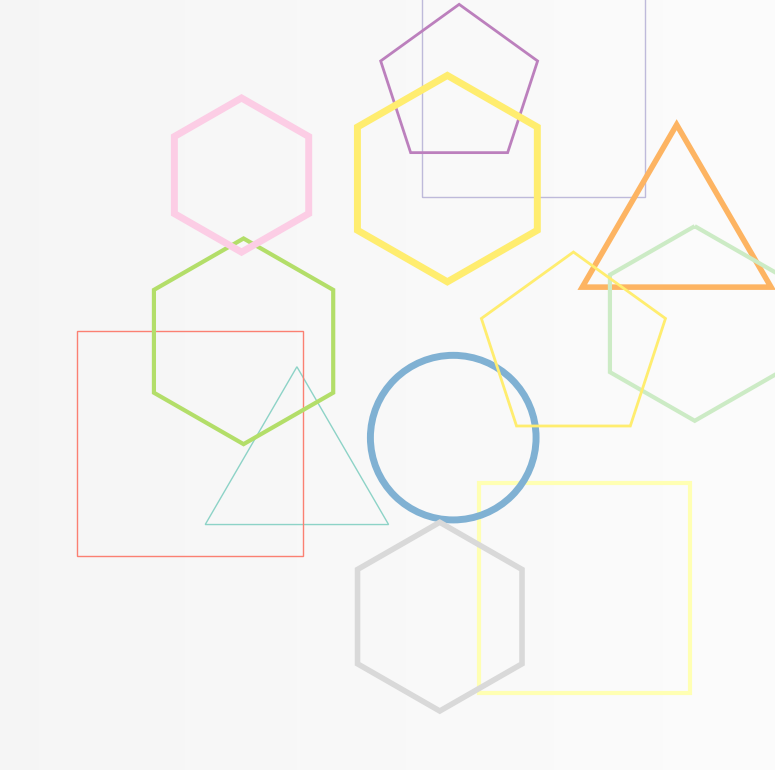[{"shape": "triangle", "thickness": 0.5, "radius": 0.68, "center": [0.383, 0.387]}, {"shape": "square", "thickness": 1.5, "radius": 0.68, "center": [0.754, 0.237]}, {"shape": "square", "thickness": 0.5, "radius": 0.72, "center": [0.688, 0.888]}, {"shape": "square", "thickness": 0.5, "radius": 0.73, "center": [0.245, 0.424]}, {"shape": "circle", "thickness": 2.5, "radius": 0.53, "center": [0.585, 0.432]}, {"shape": "triangle", "thickness": 2, "radius": 0.7, "center": [0.873, 0.697]}, {"shape": "hexagon", "thickness": 1.5, "radius": 0.67, "center": [0.314, 0.557]}, {"shape": "hexagon", "thickness": 2.5, "radius": 0.5, "center": [0.312, 0.773]}, {"shape": "hexagon", "thickness": 2, "radius": 0.61, "center": [0.567, 0.199]}, {"shape": "pentagon", "thickness": 1, "radius": 0.53, "center": [0.592, 0.888]}, {"shape": "hexagon", "thickness": 1.5, "radius": 0.63, "center": [0.896, 0.58]}, {"shape": "hexagon", "thickness": 2.5, "radius": 0.67, "center": [0.577, 0.768]}, {"shape": "pentagon", "thickness": 1, "radius": 0.62, "center": [0.74, 0.548]}]